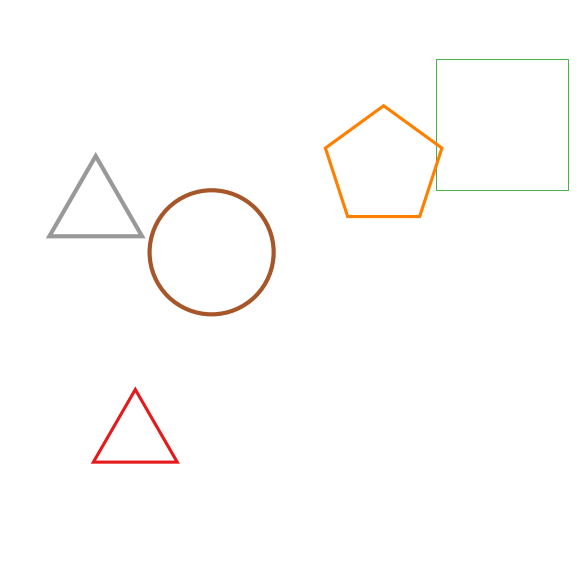[{"shape": "triangle", "thickness": 1.5, "radius": 0.42, "center": [0.234, 0.241]}, {"shape": "square", "thickness": 0.5, "radius": 0.57, "center": [0.869, 0.783]}, {"shape": "pentagon", "thickness": 1.5, "radius": 0.53, "center": [0.664, 0.71]}, {"shape": "circle", "thickness": 2, "radius": 0.54, "center": [0.366, 0.562]}, {"shape": "triangle", "thickness": 2, "radius": 0.46, "center": [0.166, 0.636]}]